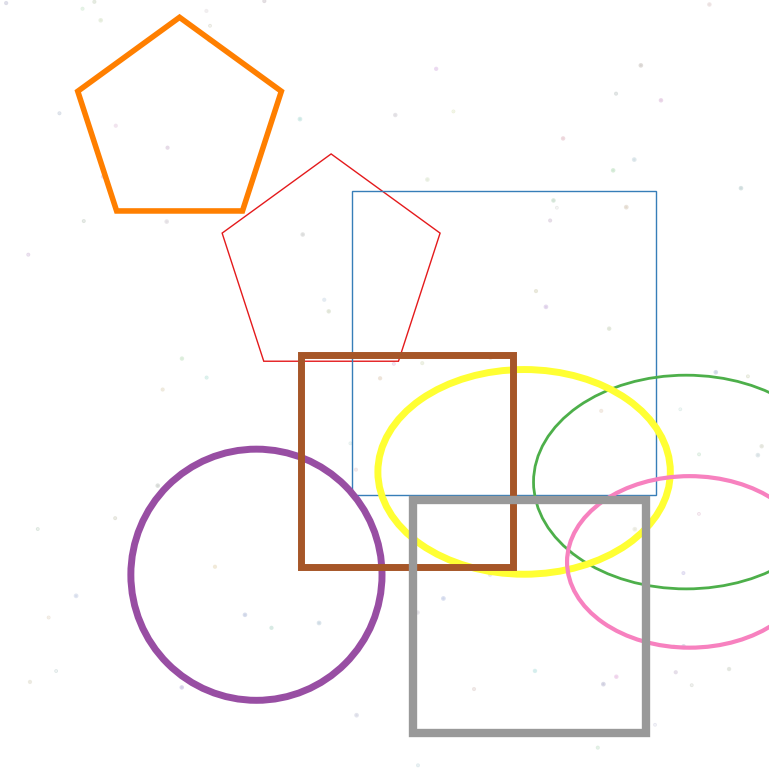[{"shape": "pentagon", "thickness": 0.5, "radius": 0.74, "center": [0.43, 0.651]}, {"shape": "square", "thickness": 0.5, "radius": 0.99, "center": [0.654, 0.554]}, {"shape": "oval", "thickness": 1, "radius": 0.99, "center": [0.891, 0.374]}, {"shape": "circle", "thickness": 2.5, "radius": 0.82, "center": [0.333, 0.254]}, {"shape": "pentagon", "thickness": 2, "radius": 0.7, "center": [0.233, 0.838]}, {"shape": "oval", "thickness": 2.5, "radius": 0.95, "center": [0.681, 0.387]}, {"shape": "square", "thickness": 2.5, "radius": 0.69, "center": [0.529, 0.401]}, {"shape": "oval", "thickness": 1.5, "radius": 0.8, "center": [0.896, 0.27]}, {"shape": "square", "thickness": 3, "radius": 0.76, "center": [0.688, 0.199]}]